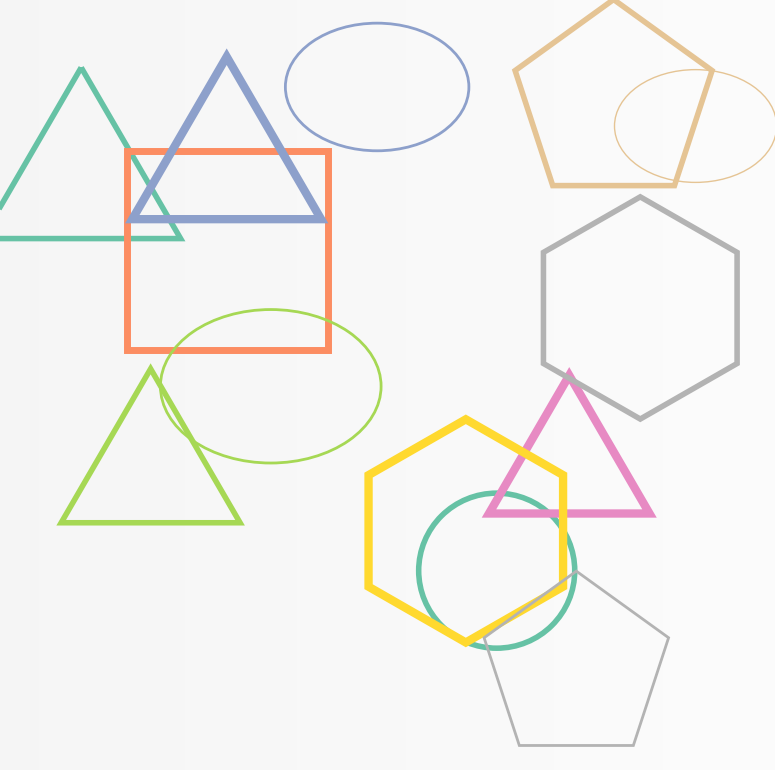[{"shape": "circle", "thickness": 2, "radius": 0.5, "center": [0.641, 0.259]}, {"shape": "triangle", "thickness": 2, "radius": 0.74, "center": [0.105, 0.764]}, {"shape": "square", "thickness": 2.5, "radius": 0.65, "center": [0.293, 0.674]}, {"shape": "oval", "thickness": 1, "radius": 0.59, "center": [0.487, 0.887]}, {"shape": "triangle", "thickness": 3, "radius": 0.7, "center": [0.293, 0.786]}, {"shape": "triangle", "thickness": 3, "radius": 0.6, "center": [0.734, 0.393]}, {"shape": "oval", "thickness": 1, "radius": 0.71, "center": [0.349, 0.498]}, {"shape": "triangle", "thickness": 2, "radius": 0.67, "center": [0.194, 0.388]}, {"shape": "hexagon", "thickness": 3, "radius": 0.72, "center": [0.601, 0.311]}, {"shape": "pentagon", "thickness": 2, "radius": 0.67, "center": [0.792, 0.867]}, {"shape": "oval", "thickness": 0.5, "radius": 0.52, "center": [0.898, 0.836]}, {"shape": "pentagon", "thickness": 1, "radius": 0.63, "center": [0.744, 0.133]}, {"shape": "hexagon", "thickness": 2, "radius": 0.72, "center": [0.826, 0.6]}]